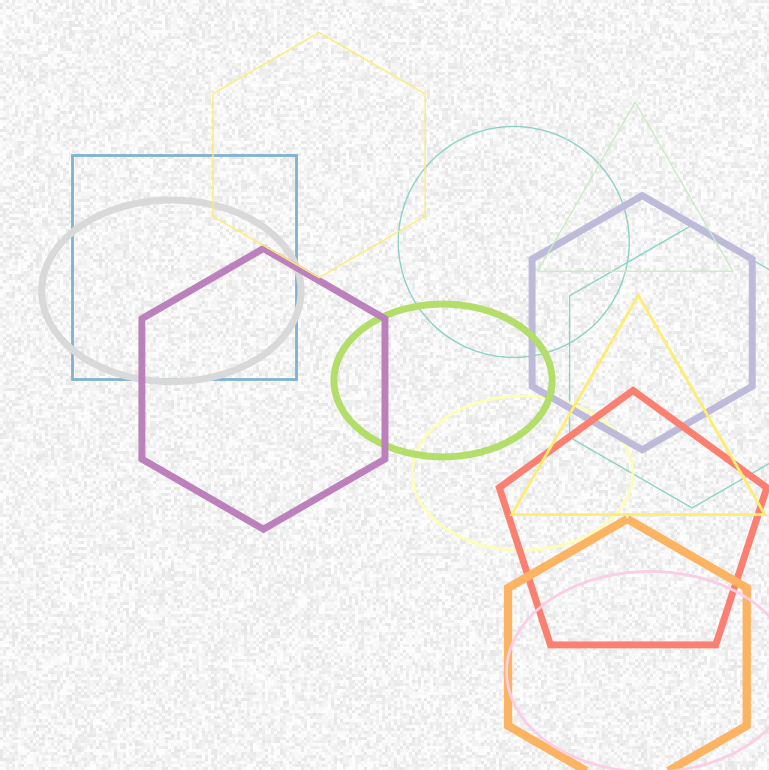[{"shape": "hexagon", "thickness": 0.5, "radius": 0.92, "center": [0.899, 0.524]}, {"shape": "circle", "thickness": 0.5, "radius": 0.75, "center": [0.667, 0.686]}, {"shape": "oval", "thickness": 1, "radius": 0.72, "center": [0.679, 0.385]}, {"shape": "hexagon", "thickness": 2.5, "radius": 0.83, "center": [0.834, 0.581]}, {"shape": "pentagon", "thickness": 2.5, "radius": 0.91, "center": [0.822, 0.31]}, {"shape": "square", "thickness": 1, "radius": 0.73, "center": [0.239, 0.654]}, {"shape": "hexagon", "thickness": 3, "radius": 0.89, "center": [0.815, 0.147]}, {"shape": "oval", "thickness": 2.5, "radius": 0.71, "center": [0.575, 0.506]}, {"shape": "oval", "thickness": 1, "radius": 0.93, "center": [0.844, 0.128]}, {"shape": "oval", "thickness": 2.5, "radius": 0.84, "center": [0.223, 0.622]}, {"shape": "hexagon", "thickness": 2.5, "radius": 0.91, "center": [0.342, 0.495]}, {"shape": "triangle", "thickness": 0.5, "radius": 0.73, "center": [0.825, 0.721]}, {"shape": "hexagon", "thickness": 0.5, "radius": 0.8, "center": [0.414, 0.799]}, {"shape": "triangle", "thickness": 1, "radius": 0.95, "center": [0.829, 0.427]}]